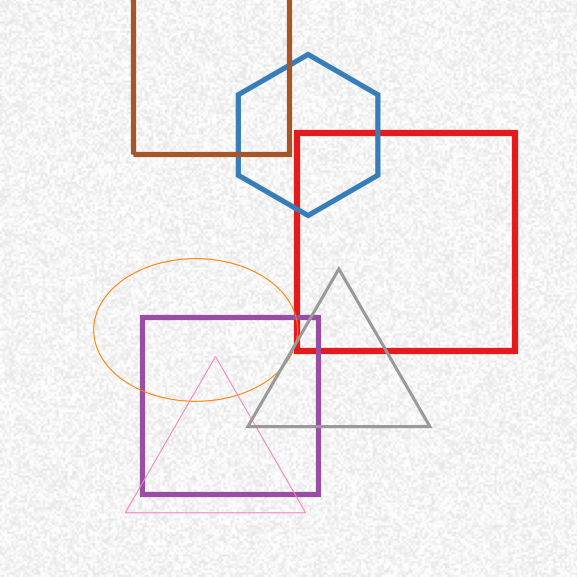[{"shape": "square", "thickness": 3, "radius": 0.94, "center": [0.703, 0.579]}, {"shape": "hexagon", "thickness": 2.5, "radius": 0.7, "center": [0.534, 0.765]}, {"shape": "square", "thickness": 2.5, "radius": 0.76, "center": [0.398, 0.297]}, {"shape": "oval", "thickness": 0.5, "radius": 0.88, "center": [0.339, 0.428]}, {"shape": "square", "thickness": 2.5, "radius": 0.68, "center": [0.366, 0.867]}, {"shape": "triangle", "thickness": 0.5, "radius": 0.9, "center": [0.373, 0.201]}, {"shape": "triangle", "thickness": 1.5, "radius": 0.91, "center": [0.587, 0.351]}]